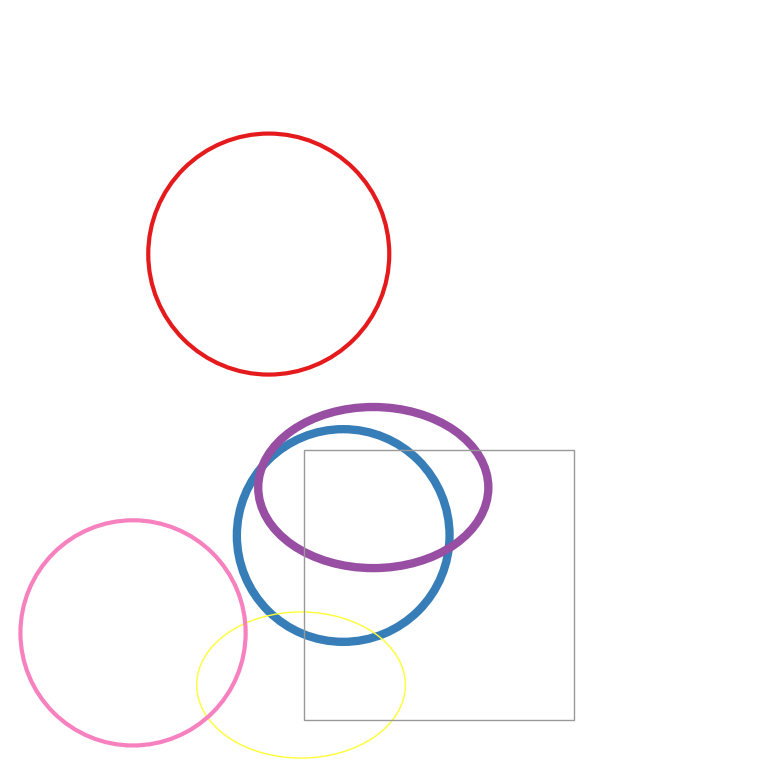[{"shape": "circle", "thickness": 1.5, "radius": 0.78, "center": [0.349, 0.67]}, {"shape": "circle", "thickness": 3, "radius": 0.69, "center": [0.446, 0.305]}, {"shape": "oval", "thickness": 3, "radius": 0.75, "center": [0.485, 0.367]}, {"shape": "oval", "thickness": 0.5, "radius": 0.68, "center": [0.391, 0.11]}, {"shape": "circle", "thickness": 1.5, "radius": 0.73, "center": [0.173, 0.178]}, {"shape": "square", "thickness": 0.5, "radius": 0.88, "center": [0.57, 0.24]}]